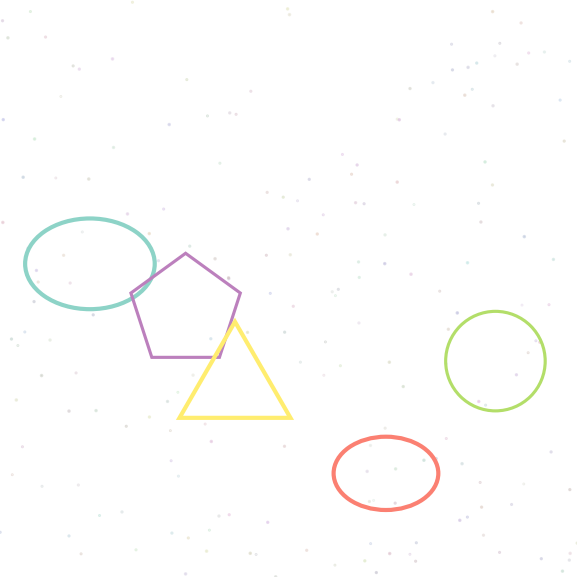[{"shape": "oval", "thickness": 2, "radius": 0.56, "center": [0.156, 0.542]}, {"shape": "oval", "thickness": 2, "radius": 0.45, "center": [0.668, 0.179]}, {"shape": "circle", "thickness": 1.5, "radius": 0.43, "center": [0.858, 0.374]}, {"shape": "pentagon", "thickness": 1.5, "radius": 0.5, "center": [0.321, 0.461]}, {"shape": "triangle", "thickness": 2, "radius": 0.55, "center": [0.407, 0.331]}]